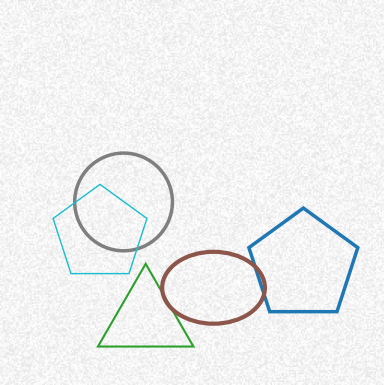[{"shape": "pentagon", "thickness": 2.5, "radius": 0.74, "center": [0.788, 0.311]}, {"shape": "triangle", "thickness": 1.5, "radius": 0.72, "center": [0.378, 0.171]}, {"shape": "oval", "thickness": 3, "radius": 0.67, "center": [0.555, 0.253]}, {"shape": "circle", "thickness": 2.5, "radius": 0.63, "center": [0.321, 0.475]}, {"shape": "pentagon", "thickness": 1, "radius": 0.64, "center": [0.26, 0.393]}]